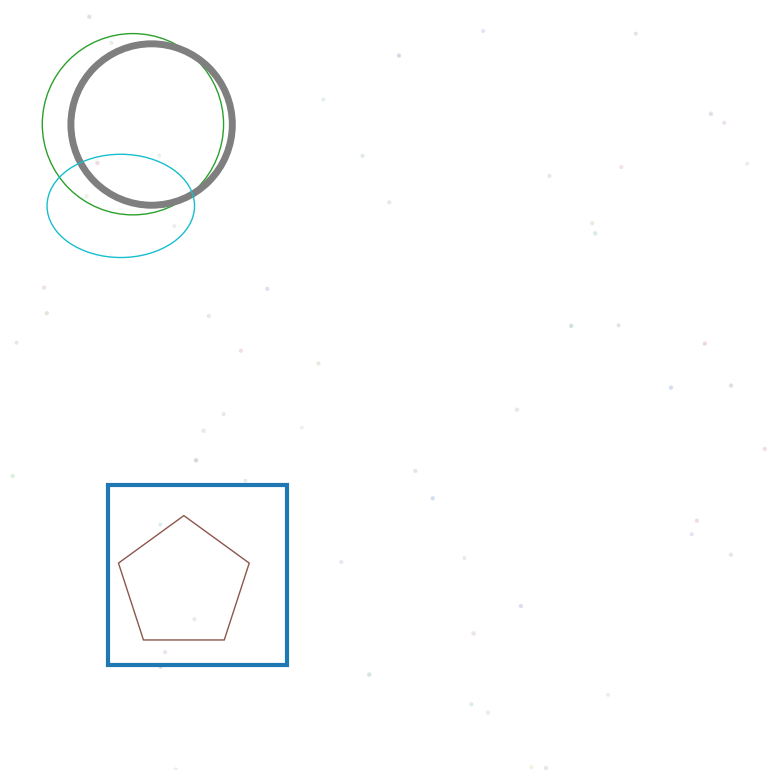[{"shape": "square", "thickness": 1.5, "radius": 0.58, "center": [0.257, 0.253]}, {"shape": "circle", "thickness": 0.5, "radius": 0.59, "center": [0.173, 0.839]}, {"shape": "pentagon", "thickness": 0.5, "radius": 0.45, "center": [0.239, 0.241]}, {"shape": "circle", "thickness": 2.5, "radius": 0.52, "center": [0.197, 0.838]}, {"shape": "oval", "thickness": 0.5, "radius": 0.48, "center": [0.157, 0.733]}]